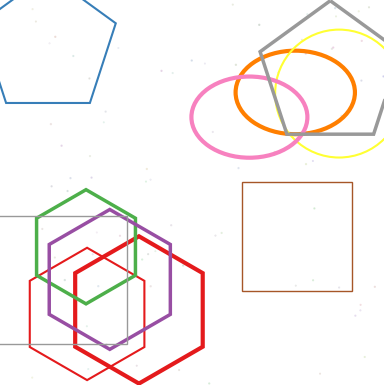[{"shape": "hexagon", "thickness": 3, "radius": 0.96, "center": [0.361, 0.195]}, {"shape": "hexagon", "thickness": 1.5, "radius": 0.86, "center": [0.226, 0.185]}, {"shape": "pentagon", "thickness": 1.5, "radius": 0.93, "center": [0.125, 0.882]}, {"shape": "hexagon", "thickness": 2.5, "radius": 0.74, "center": [0.223, 0.359]}, {"shape": "hexagon", "thickness": 2.5, "radius": 0.91, "center": [0.285, 0.274]}, {"shape": "oval", "thickness": 3, "radius": 0.77, "center": [0.767, 0.76]}, {"shape": "circle", "thickness": 1.5, "radius": 0.83, "center": [0.881, 0.757]}, {"shape": "square", "thickness": 1, "radius": 0.71, "center": [0.772, 0.386]}, {"shape": "oval", "thickness": 3, "radius": 0.75, "center": [0.648, 0.696]}, {"shape": "pentagon", "thickness": 2.5, "radius": 0.96, "center": [0.858, 0.806]}, {"shape": "square", "thickness": 1, "radius": 0.83, "center": [0.162, 0.273]}]